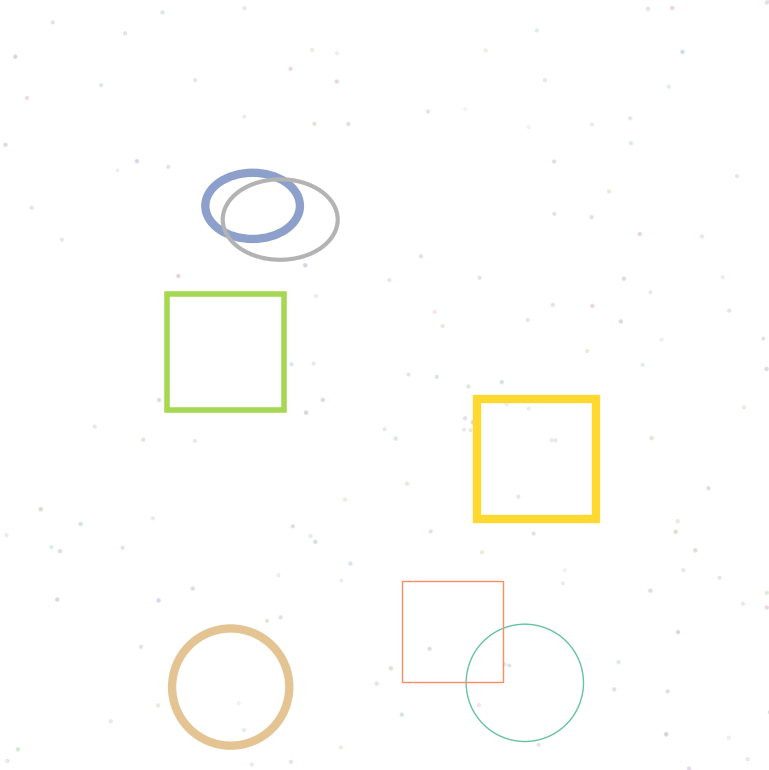[{"shape": "circle", "thickness": 0.5, "radius": 0.38, "center": [0.682, 0.113]}, {"shape": "square", "thickness": 0.5, "radius": 0.33, "center": [0.587, 0.18]}, {"shape": "oval", "thickness": 3, "radius": 0.31, "center": [0.328, 0.733]}, {"shape": "square", "thickness": 2, "radius": 0.38, "center": [0.293, 0.543]}, {"shape": "square", "thickness": 3, "radius": 0.39, "center": [0.697, 0.404]}, {"shape": "circle", "thickness": 3, "radius": 0.38, "center": [0.3, 0.108]}, {"shape": "oval", "thickness": 1.5, "radius": 0.37, "center": [0.364, 0.715]}]